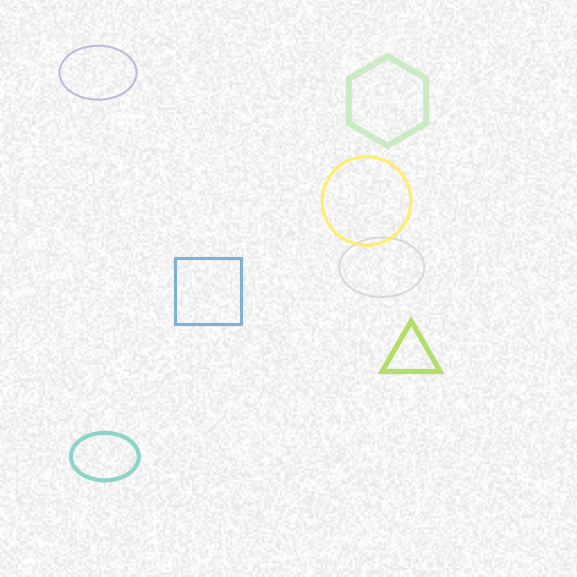[{"shape": "oval", "thickness": 2, "radius": 0.29, "center": [0.182, 0.208]}, {"shape": "oval", "thickness": 1, "radius": 0.33, "center": [0.17, 0.873]}, {"shape": "square", "thickness": 1.5, "radius": 0.29, "center": [0.36, 0.496]}, {"shape": "triangle", "thickness": 2.5, "radius": 0.29, "center": [0.712, 0.385]}, {"shape": "oval", "thickness": 1, "radius": 0.37, "center": [0.661, 0.536]}, {"shape": "hexagon", "thickness": 3, "radius": 0.39, "center": [0.671, 0.824]}, {"shape": "circle", "thickness": 1.5, "radius": 0.38, "center": [0.635, 0.651]}]